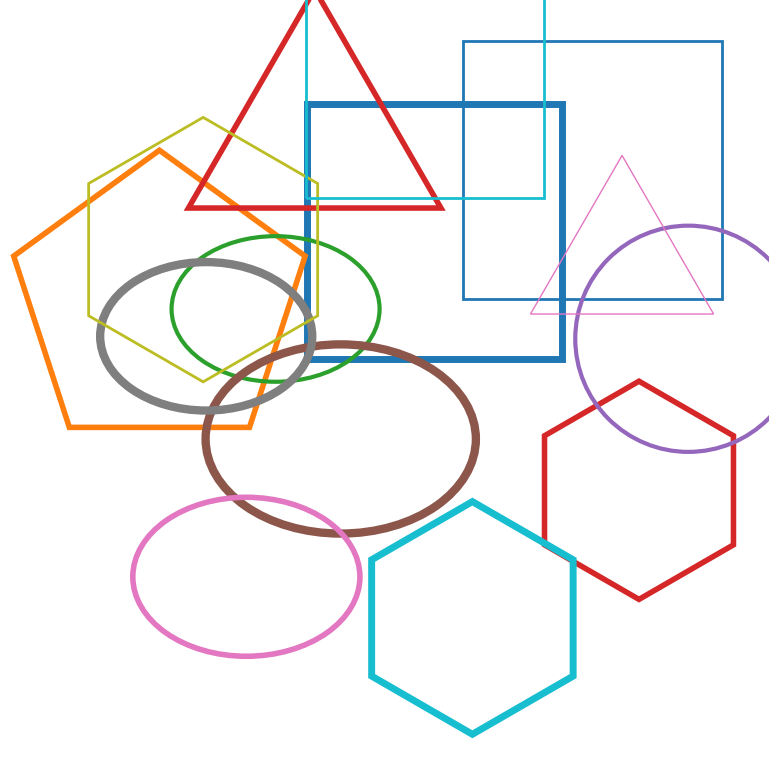[{"shape": "square", "thickness": 1, "radius": 0.84, "center": [0.77, 0.779]}, {"shape": "square", "thickness": 2.5, "radius": 0.83, "center": [0.564, 0.699]}, {"shape": "pentagon", "thickness": 2, "radius": 0.99, "center": [0.207, 0.606]}, {"shape": "oval", "thickness": 1.5, "radius": 0.68, "center": [0.358, 0.599]}, {"shape": "triangle", "thickness": 2, "radius": 0.95, "center": [0.409, 0.824]}, {"shape": "hexagon", "thickness": 2, "radius": 0.71, "center": [0.83, 0.363]}, {"shape": "circle", "thickness": 1.5, "radius": 0.73, "center": [0.894, 0.56]}, {"shape": "oval", "thickness": 3, "radius": 0.88, "center": [0.443, 0.43]}, {"shape": "oval", "thickness": 2, "radius": 0.74, "center": [0.32, 0.251]}, {"shape": "triangle", "thickness": 0.5, "radius": 0.69, "center": [0.808, 0.661]}, {"shape": "oval", "thickness": 3, "radius": 0.69, "center": [0.268, 0.563]}, {"shape": "hexagon", "thickness": 1, "radius": 0.86, "center": [0.264, 0.676]}, {"shape": "square", "thickness": 1, "radius": 0.77, "center": [0.552, 0.898]}, {"shape": "hexagon", "thickness": 2.5, "radius": 0.76, "center": [0.613, 0.197]}]